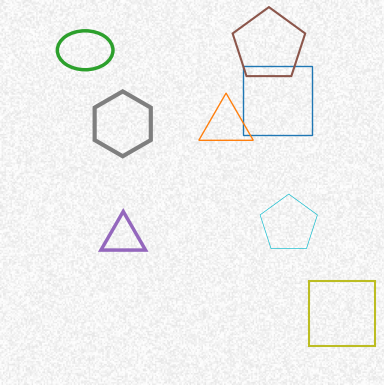[{"shape": "square", "thickness": 1, "radius": 0.45, "center": [0.72, 0.738]}, {"shape": "triangle", "thickness": 1, "radius": 0.41, "center": [0.587, 0.676]}, {"shape": "oval", "thickness": 2.5, "radius": 0.36, "center": [0.221, 0.869]}, {"shape": "triangle", "thickness": 2.5, "radius": 0.33, "center": [0.32, 0.384]}, {"shape": "pentagon", "thickness": 1.5, "radius": 0.5, "center": [0.698, 0.882]}, {"shape": "hexagon", "thickness": 3, "radius": 0.42, "center": [0.319, 0.678]}, {"shape": "square", "thickness": 1.5, "radius": 0.43, "center": [0.888, 0.186]}, {"shape": "pentagon", "thickness": 0.5, "radius": 0.39, "center": [0.75, 0.418]}]